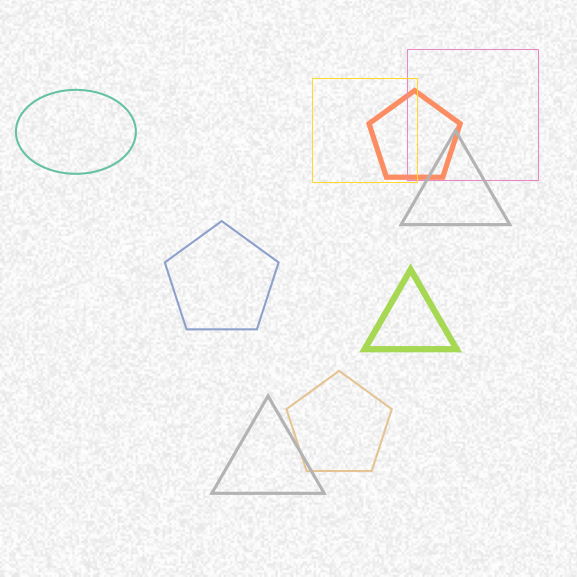[{"shape": "oval", "thickness": 1, "radius": 0.52, "center": [0.131, 0.771]}, {"shape": "pentagon", "thickness": 2.5, "radius": 0.41, "center": [0.718, 0.759]}, {"shape": "pentagon", "thickness": 1, "radius": 0.52, "center": [0.384, 0.513]}, {"shape": "square", "thickness": 0.5, "radius": 0.57, "center": [0.818, 0.802]}, {"shape": "triangle", "thickness": 3, "radius": 0.46, "center": [0.711, 0.44]}, {"shape": "square", "thickness": 0.5, "radius": 0.45, "center": [0.631, 0.774]}, {"shape": "pentagon", "thickness": 1, "radius": 0.48, "center": [0.587, 0.261]}, {"shape": "triangle", "thickness": 1.5, "radius": 0.56, "center": [0.464, 0.201]}, {"shape": "triangle", "thickness": 1.5, "radius": 0.54, "center": [0.789, 0.665]}]